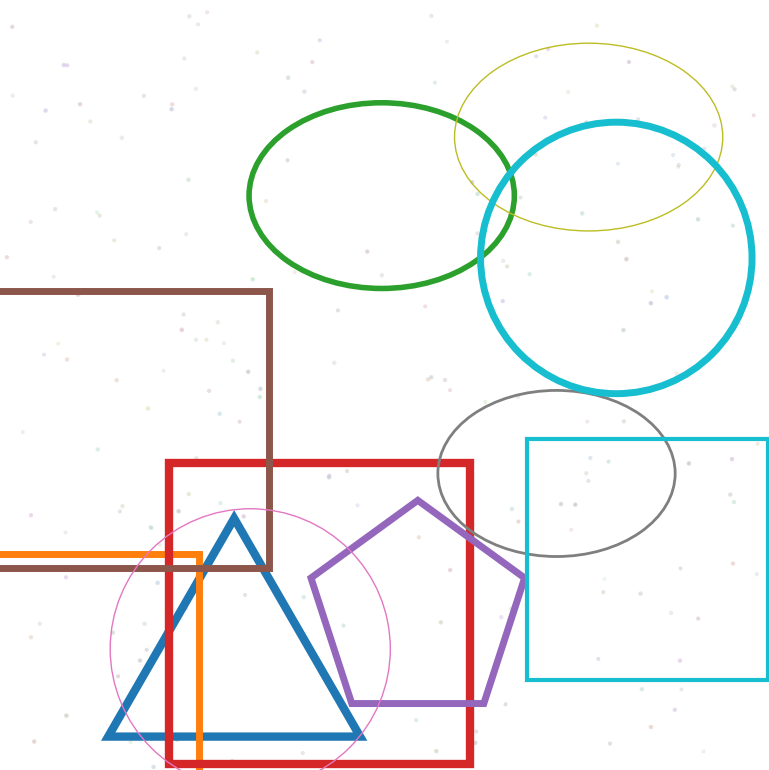[{"shape": "triangle", "thickness": 3, "radius": 0.94, "center": [0.304, 0.138]}, {"shape": "square", "thickness": 2.5, "radius": 0.73, "center": [0.113, 0.134]}, {"shape": "oval", "thickness": 2, "radius": 0.86, "center": [0.496, 0.746]}, {"shape": "square", "thickness": 3, "radius": 0.98, "center": [0.414, 0.203]}, {"shape": "pentagon", "thickness": 2.5, "radius": 0.73, "center": [0.543, 0.204]}, {"shape": "square", "thickness": 2.5, "radius": 0.9, "center": [0.169, 0.442]}, {"shape": "circle", "thickness": 0.5, "radius": 0.91, "center": [0.325, 0.157]}, {"shape": "oval", "thickness": 1, "radius": 0.77, "center": [0.723, 0.385]}, {"shape": "oval", "thickness": 0.5, "radius": 0.87, "center": [0.764, 0.822]}, {"shape": "square", "thickness": 1.5, "radius": 0.78, "center": [0.841, 0.274]}, {"shape": "circle", "thickness": 2.5, "radius": 0.88, "center": [0.8, 0.665]}]